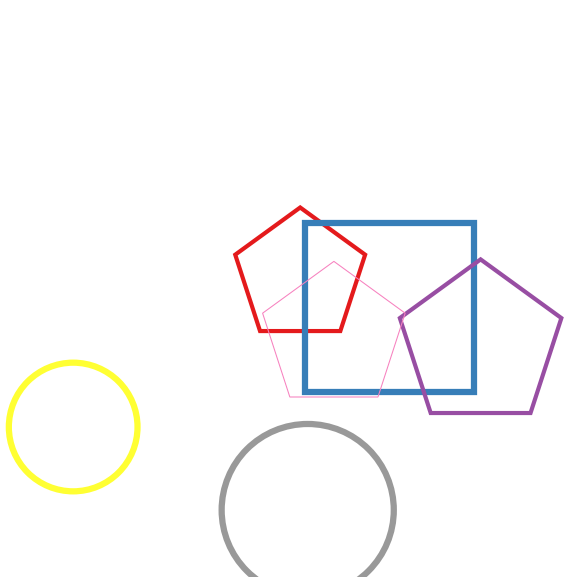[{"shape": "pentagon", "thickness": 2, "radius": 0.59, "center": [0.52, 0.522]}, {"shape": "square", "thickness": 3, "radius": 0.73, "center": [0.674, 0.467]}, {"shape": "pentagon", "thickness": 2, "radius": 0.74, "center": [0.832, 0.403]}, {"shape": "circle", "thickness": 3, "radius": 0.56, "center": [0.127, 0.26]}, {"shape": "pentagon", "thickness": 0.5, "radius": 0.65, "center": [0.578, 0.417]}, {"shape": "circle", "thickness": 3, "radius": 0.75, "center": [0.533, 0.116]}]